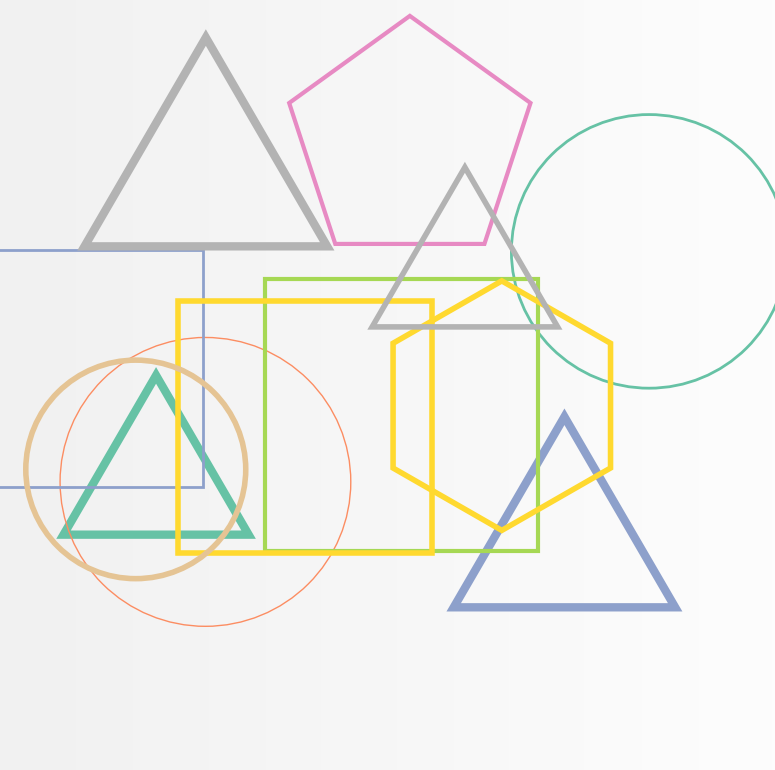[{"shape": "circle", "thickness": 1, "radius": 0.89, "center": [0.838, 0.674]}, {"shape": "triangle", "thickness": 3, "radius": 0.69, "center": [0.201, 0.375]}, {"shape": "circle", "thickness": 0.5, "radius": 0.94, "center": [0.265, 0.374]}, {"shape": "square", "thickness": 1, "radius": 0.77, "center": [0.108, 0.522]}, {"shape": "triangle", "thickness": 3, "radius": 0.82, "center": [0.728, 0.294]}, {"shape": "pentagon", "thickness": 1.5, "radius": 0.82, "center": [0.529, 0.816]}, {"shape": "square", "thickness": 1.5, "radius": 0.88, "center": [0.518, 0.461]}, {"shape": "hexagon", "thickness": 2, "radius": 0.81, "center": [0.647, 0.473]}, {"shape": "square", "thickness": 2, "radius": 0.82, "center": [0.393, 0.445]}, {"shape": "circle", "thickness": 2, "radius": 0.71, "center": [0.175, 0.39]}, {"shape": "triangle", "thickness": 2, "radius": 0.69, "center": [0.6, 0.645]}, {"shape": "triangle", "thickness": 3, "radius": 0.9, "center": [0.266, 0.77]}]